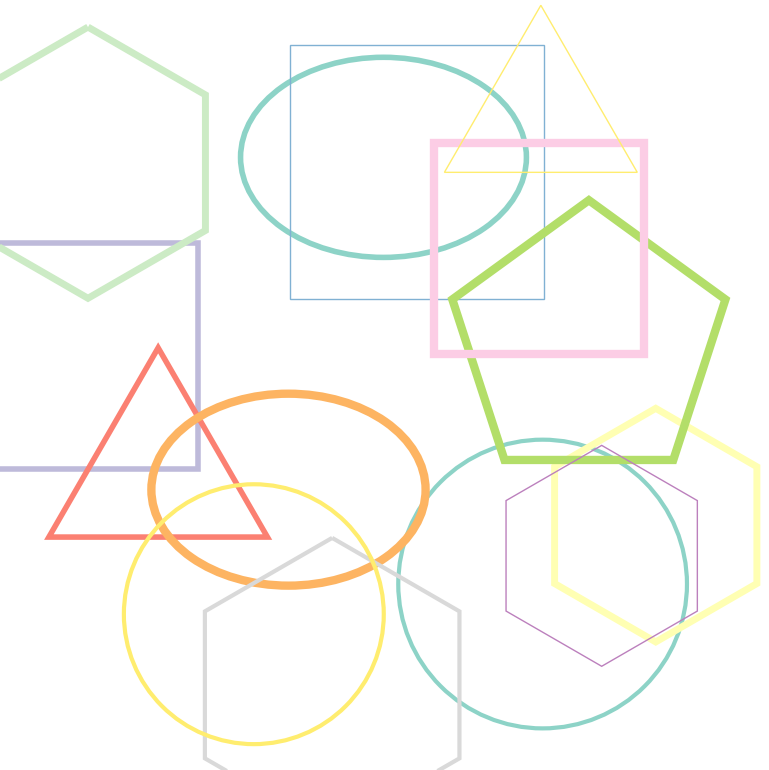[{"shape": "oval", "thickness": 2, "radius": 0.93, "center": [0.498, 0.796]}, {"shape": "circle", "thickness": 1.5, "radius": 0.94, "center": [0.705, 0.242]}, {"shape": "hexagon", "thickness": 2.5, "radius": 0.76, "center": [0.852, 0.318]}, {"shape": "square", "thickness": 2, "radius": 0.73, "center": [0.111, 0.538]}, {"shape": "triangle", "thickness": 2, "radius": 0.82, "center": [0.205, 0.384]}, {"shape": "square", "thickness": 0.5, "radius": 0.82, "center": [0.541, 0.776]}, {"shape": "oval", "thickness": 3, "radius": 0.89, "center": [0.375, 0.364]}, {"shape": "pentagon", "thickness": 3, "radius": 0.93, "center": [0.765, 0.554]}, {"shape": "square", "thickness": 3, "radius": 0.68, "center": [0.7, 0.677]}, {"shape": "hexagon", "thickness": 1.5, "radius": 0.95, "center": [0.431, 0.111]}, {"shape": "hexagon", "thickness": 0.5, "radius": 0.72, "center": [0.781, 0.278]}, {"shape": "hexagon", "thickness": 2.5, "radius": 0.88, "center": [0.114, 0.789]}, {"shape": "triangle", "thickness": 0.5, "radius": 0.72, "center": [0.702, 0.848]}, {"shape": "circle", "thickness": 1.5, "radius": 0.84, "center": [0.33, 0.202]}]